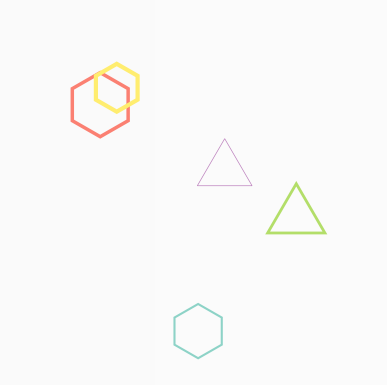[{"shape": "hexagon", "thickness": 1.5, "radius": 0.35, "center": [0.511, 0.14]}, {"shape": "hexagon", "thickness": 2.5, "radius": 0.42, "center": [0.259, 0.728]}, {"shape": "triangle", "thickness": 2, "radius": 0.43, "center": [0.765, 0.438]}, {"shape": "triangle", "thickness": 0.5, "radius": 0.41, "center": [0.58, 0.558]}, {"shape": "hexagon", "thickness": 3, "radius": 0.31, "center": [0.301, 0.772]}]